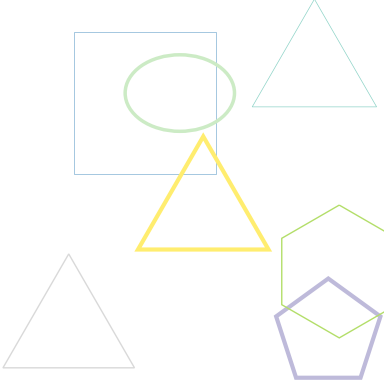[{"shape": "triangle", "thickness": 0.5, "radius": 0.93, "center": [0.817, 0.816]}, {"shape": "pentagon", "thickness": 3, "radius": 0.71, "center": [0.853, 0.134]}, {"shape": "square", "thickness": 0.5, "radius": 0.92, "center": [0.376, 0.733]}, {"shape": "hexagon", "thickness": 1, "radius": 0.86, "center": [0.881, 0.295]}, {"shape": "triangle", "thickness": 1, "radius": 0.99, "center": [0.179, 0.143]}, {"shape": "oval", "thickness": 2.5, "radius": 0.71, "center": [0.467, 0.758]}, {"shape": "triangle", "thickness": 3, "radius": 0.98, "center": [0.528, 0.45]}]